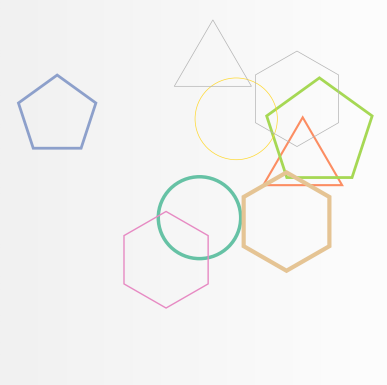[{"shape": "circle", "thickness": 2.5, "radius": 0.53, "center": [0.515, 0.435]}, {"shape": "triangle", "thickness": 1.5, "radius": 0.59, "center": [0.781, 0.578]}, {"shape": "pentagon", "thickness": 2, "radius": 0.53, "center": [0.148, 0.7]}, {"shape": "hexagon", "thickness": 1, "radius": 0.63, "center": [0.429, 0.325]}, {"shape": "pentagon", "thickness": 2, "radius": 0.72, "center": [0.824, 0.655]}, {"shape": "circle", "thickness": 0.5, "radius": 0.53, "center": [0.61, 0.691]}, {"shape": "hexagon", "thickness": 3, "radius": 0.64, "center": [0.739, 0.425]}, {"shape": "triangle", "thickness": 0.5, "radius": 0.58, "center": [0.549, 0.833]}, {"shape": "hexagon", "thickness": 0.5, "radius": 0.62, "center": [0.766, 0.743]}]